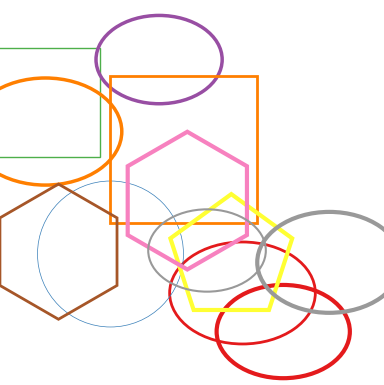[{"shape": "oval", "thickness": 2, "radius": 0.95, "center": [0.63, 0.239]}, {"shape": "oval", "thickness": 3, "radius": 0.87, "center": [0.736, 0.139]}, {"shape": "circle", "thickness": 0.5, "radius": 0.95, "center": [0.287, 0.34]}, {"shape": "square", "thickness": 1, "radius": 0.71, "center": [0.117, 0.734]}, {"shape": "oval", "thickness": 2.5, "radius": 0.82, "center": [0.413, 0.845]}, {"shape": "square", "thickness": 2, "radius": 0.96, "center": [0.477, 0.612]}, {"shape": "oval", "thickness": 2.5, "radius": 0.99, "center": [0.118, 0.658]}, {"shape": "pentagon", "thickness": 3, "radius": 0.83, "center": [0.601, 0.329]}, {"shape": "hexagon", "thickness": 2, "radius": 0.88, "center": [0.152, 0.346]}, {"shape": "hexagon", "thickness": 3, "radius": 0.89, "center": [0.487, 0.479]}, {"shape": "oval", "thickness": 1.5, "radius": 0.76, "center": [0.538, 0.349]}, {"shape": "oval", "thickness": 3, "radius": 0.94, "center": [0.855, 0.319]}]